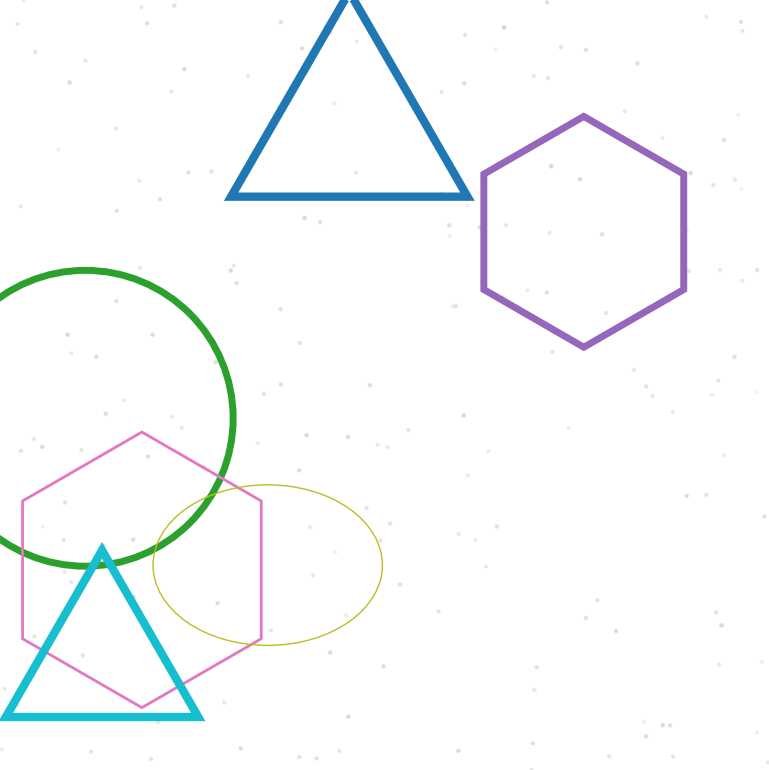[{"shape": "triangle", "thickness": 3, "radius": 0.89, "center": [0.454, 0.833]}, {"shape": "circle", "thickness": 2.5, "radius": 0.96, "center": [0.111, 0.457]}, {"shape": "hexagon", "thickness": 2.5, "radius": 0.75, "center": [0.758, 0.699]}, {"shape": "hexagon", "thickness": 1, "radius": 0.89, "center": [0.184, 0.26]}, {"shape": "oval", "thickness": 0.5, "radius": 0.74, "center": [0.348, 0.266]}, {"shape": "triangle", "thickness": 3, "radius": 0.72, "center": [0.133, 0.141]}]